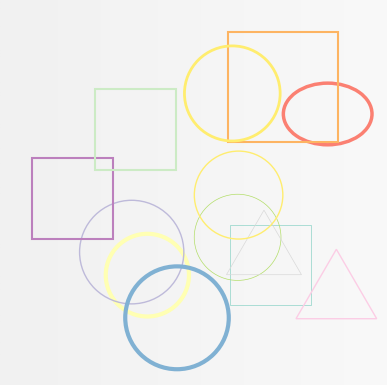[{"shape": "square", "thickness": 0.5, "radius": 0.52, "center": [0.698, 0.312]}, {"shape": "circle", "thickness": 3, "radius": 0.54, "center": [0.38, 0.285]}, {"shape": "circle", "thickness": 1, "radius": 0.67, "center": [0.34, 0.345]}, {"shape": "oval", "thickness": 2.5, "radius": 0.57, "center": [0.846, 0.704]}, {"shape": "circle", "thickness": 3, "radius": 0.67, "center": [0.457, 0.175]}, {"shape": "square", "thickness": 1.5, "radius": 0.71, "center": [0.73, 0.775]}, {"shape": "circle", "thickness": 0.5, "radius": 0.56, "center": [0.613, 0.384]}, {"shape": "triangle", "thickness": 1, "radius": 0.6, "center": [0.868, 0.232]}, {"shape": "triangle", "thickness": 0.5, "radius": 0.56, "center": [0.681, 0.342]}, {"shape": "square", "thickness": 1.5, "radius": 0.52, "center": [0.186, 0.485]}, {"shape": "square", "thickness": 1.5, "radius": 0.52, "center": [0.349, 0.664]}, {"shape": "circle", "thickness": 1, "radius": 0.57, "center": [0.616, 0.493]}, {"shape": "circle", "thickness": 2, "radius": 0.62, "center": [0.599, 0.757]}]